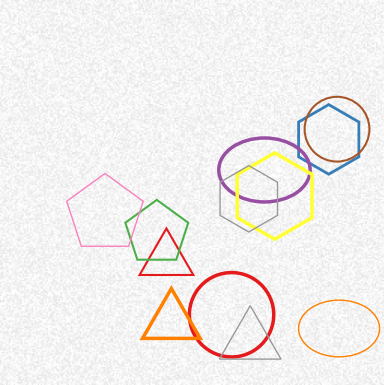[{"shape": "triangle", "thickness": 1.5, "radius": 0.4, "center": [0.432, 0.326]}, {"shape": "circle", "thickness": 2.5, "radius": 0.55, "center": [0.601, 0.182]}, {"shape": "hexagon", "thickness": 2, "radius": 0.45, "center": [0.854, 0.638]}, {"shape": "pentagon", "thickness": 1.5, "radius": 0.43, "center": [0.407, 0.395]}, {"shape": "oval", "thickness": 2.5, "radius": 0.59, "center": [0.687, 0.559]}, {"shape": "triangle", "thickness": 2.5, "radius": 0.43, "center": [0.445, 0.164]}, {"shape": "oval", "thickness": 1, "radius": 0.53, "center": [0.881, 0.147]}, {"shape": "hexagon", "thickness": 2.5, "radius": 0.56, "center": [0.713, 0.491]}, {"shape": "circle", "thickness": 1.5, "radius": 0.42, "center": [0.875, 0.664]}, {"shape": "pentagon", "thickness": 1, "radius": 0.52, "center": [0.273, 0.445]}, {"shape": "triangle", "thickness": 1, "radius": 0.46, "center": [0.65, 0.113]}, {"shape": "hexagon", "thickness": 1, "radius": 0.43, "center": [0.646, 0.484]}]